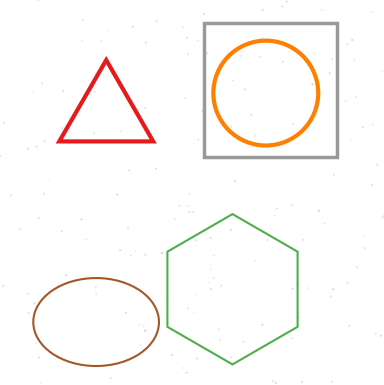[{"shape": "triangle", "thickness": 3, "radius": 0.7, "center": [0.276, 0.703]}, {"shape": "hexagon", "thickness": 1.5, "radius": 0.98, "center": [0.604, 0.249]}, {"shape": "circle", "thickness": 3, "radius": 0.68, "center": [0.69, 0.758]}, {"shape": "oval", "thickness": 1.5, "radius": 0.82, "center": [0.25, 0.164]}, {"shape": "square", "thickness": 2.5, "radius": 0.87, "center": [0.702, 0.767]}]